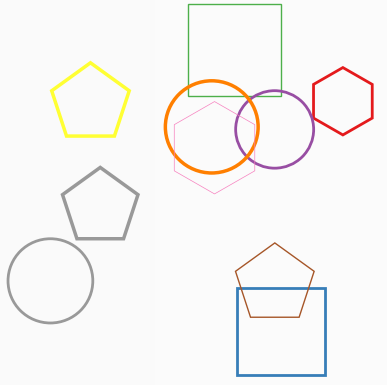[{"shape": "hexagon", "thickness": 2, "radius": 0.44, "center": [0.885, 0.737]}, {"shape": "square", "thickness": 2, "radius": 0.56, "center": [0.725, 0.138]}, {"shape": "square", "thickness": 1, "radius": 0.6, "center": [0.605, 0.871]}, {"shape": "circle", "thickness": 2, "radius": 0.5, "center": [0.709, 0.664]}, {"shape": "circle", "thickness": 2.5, "radius": 0.6, "center": [0.546, 0.67]}, {"shape": "pentagon", "thickness": 2.5, "radius": 0.53, "center": [0.233, 0.732]}, {"shape": "pentagon", "thickness": 1, "radius": 0.53, "center": [0.709, 0.262]}, {"shape": "hexagon", "thickness": 0.5, "radius": 0.6, "center": [0.554, 0.616]}, {"shape": "circle", "thickness": 2, "radius": 0.55, "center": [0.13, 0.27]}, {"shape": "pentagon", "thickness": 2.5, "radius": 0.51, "center": [0.259, 0.463]}]